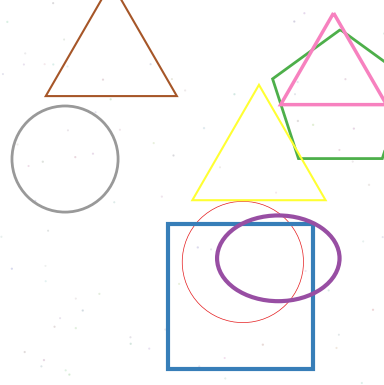[{"shape": "circle", "thickness": 0.5, "radius": 0.79, "center": [0.631, 0.32]}, {"shape": "square", "thickness": 3, "radius": 0.94, "center": [0.624, 0.229]}, {"shape": "pentagon", "thickness": 2, "radius": 0.93, "center": [0.884, 0.738]}, {"shape": "oval", "thickness": 3, "radius": 0.8, "center": [0.723, 0.329]}, {"shape": "triangle", "thickness": 1.5, "radius": 1.0, "center": [0.673, 0.58]}, {"shape": "triangle", "thickness": 1.5, "radius": 0.98, "center": [0.289, 0.849]}, {"shape": "triangle", "thickness": 2.5, "radius": 0.79, "center": [0.866, 0.808]}, {"shape": "circle", "thickness": 2, "radius": 0.69, "center": [0.169, 0.587]}]